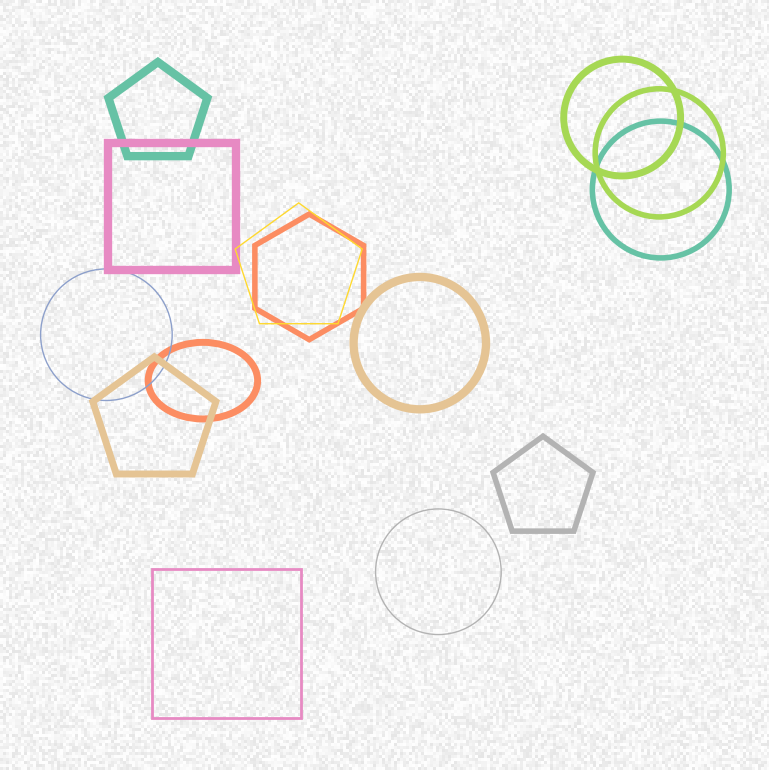[{"shape": "circle", "thickness": 2, "radius": 0.44, "center": [0.858, 0.754]}, {"shape": "pentagon", "thickness": 3, "radius": 0.34, "center": [0.205, 0.852]}, {"shape": "hexagon", "thickness": 2, "radius": 0.41, "center": [0.402, 0.64]}, {"shape": "oval", "thickness": 2.5, "radius": 0.36, "center": [0.264, 0.506]}, {"shape": "circle", "thickness": 0.5, "radius": 0.43, "center": [0.138, 0.565]}, {"shape": "square", "thickness": 3, "radius": 0.41, "center": [0.223, 0.732]}, {"shape": "square", "thickness": 1, "radius": 0.48, "center": [0.294, 0.164]}, {"shape": "circle", "thickness": 2.5, "radius": 0.38, "center": [0.808, 0.847]}, {"shape": "circle", "thickness": 2, "radius": 0.42, "center": [0.856, 0.801]}, {"shape": "pentagon", "thickness": 0.5, "radius": 0.43, "center": [0.388, 0.65]}, {"shape": "circle", "thickness": 3, "radius": 0.43, "center": [0.545, 0.554]}, {"shape": "pentagon", "thickness": 2.5, "radius": 0.42, "center": [0.2, 0.452]}, {"shape": "pentagon", "thickness": 2, "radius": 0.34, "center": [0.705, 0.365]}, {"shape": "circle", "thickness": 0.5, "radius": 0.41, "center": [0.569, 0.257]}]